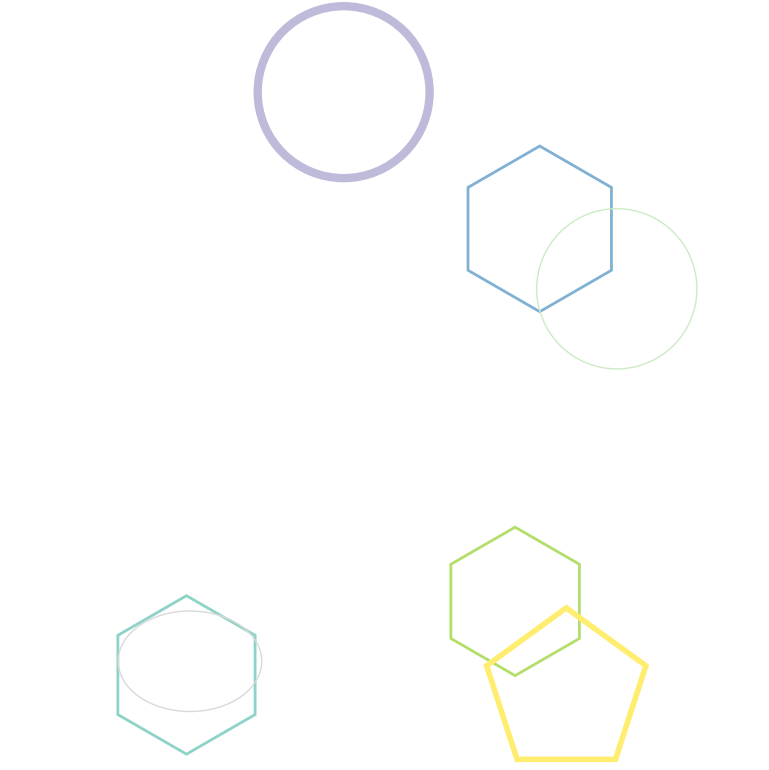[{"shape": "hexagon", "thickness": 1, "radius": 0.51, "center": [0.242, 0.123]}, {"shape": "circle", "thickness": 3, "radius": 0.56, "center": [0.446, 0.88]}, {"shape": "hexagon", "thickness": 1, "radius": 0.54, "center": [0.701, 0.703]}, {"shape": "hexagon", "thickness": 1, "radius": 0.48, "center": [0.669, 0.219]}, {"shape": "oval", "thickness": 0.5, "radius": 0.47, "center": [0.247, 0.141]}, {"shape": "circle", "thickness": 0.5, "radius": 0.52, "center": [0.801, 0.625]}, {"shape": "pentagon", "thickness": 2, "radius": 0.54, "center": [0.735, 0.102]}]